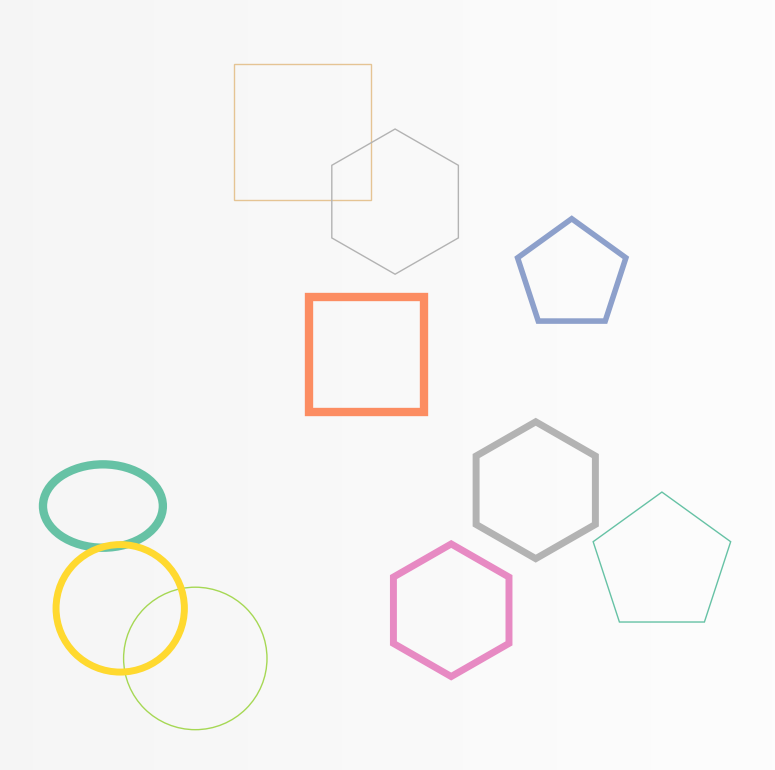[{"shape": "oval", "thickness": 3, "radius": 0.39, "center": [0.133, 0.343]}, {"shape": "pentagon", "thickness": 0.5, "radius": 0.47, "center": [0.854, 0.268]}, {"shape": "square", "thickness": 3, "radius": 0.37, "center": [0.473, 0.54]}, {"shape": "pentagon", "thickness": 2, "radius": 0.37, "center": [0.738, 0.642]}, {"shape": "hexagon", "thickness": 2.5, "radius": 0.43, "center": [0.582, 0.207]}, {"shape": "circle", "thickness": 0.5, "radius": 0.46, "center": [0.252, 0.145]}, {"shape": "circle", "thickness": 2.5, "radius": 0.41, "center": [0.155, 0.21]}, {"shape": "square", "thickness": 0.5, "radius": 0.44, "center": [0.391, 0.828]}, {"shape": "hexagon", "thickness": 0.5, "radius": 0.47, "center": [0.51, 0.738]}, {"shape": "hexagon", "thickness": 2.5, "radius": 0.44, "center": [0.691, 0.363]}]